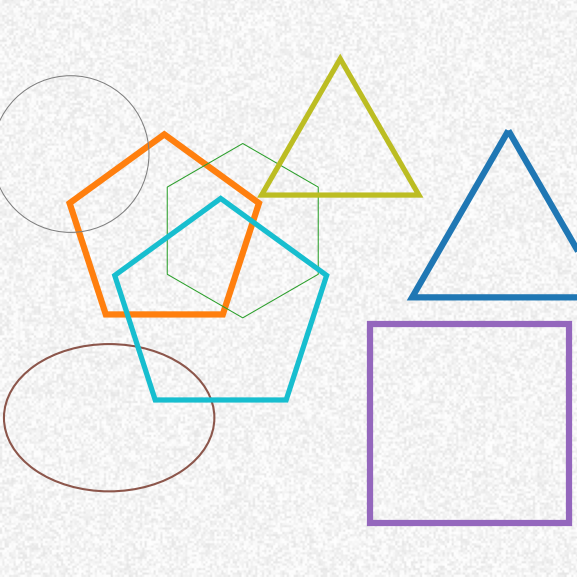[{"shape": "triangle", "thickness": 3, "radius": 0.96, "center": [0.88, 0.58]}, {"shape": "pentagon", "thickness": 3, "radius": 0.86, "center": [0.284, 0.594]}, {"shape": "hexagon", "thickness": 0.5, "radius": 0.75, "center": [0.42, 0.6]}, {"shape": "square", "thickness": 3, "radius": 0.86, "center": [0.813, 0.266]}, {"shape": "oval", "thickness": 1, "radius": 0.91, "center": [0.189, 0.276]}, {"shape": "circle", "thickness": 0.5, "radius": 0.68, "center": [0.122, 0.732]}, {"shape": "triangle", "thickness": 2.5, "radius": 0.79, "center": [0.589, 0.74]}, {"shape": "pentagon", "thickness": 2.5, "radius": 0.96, "center": [0.382, 0.463]}]